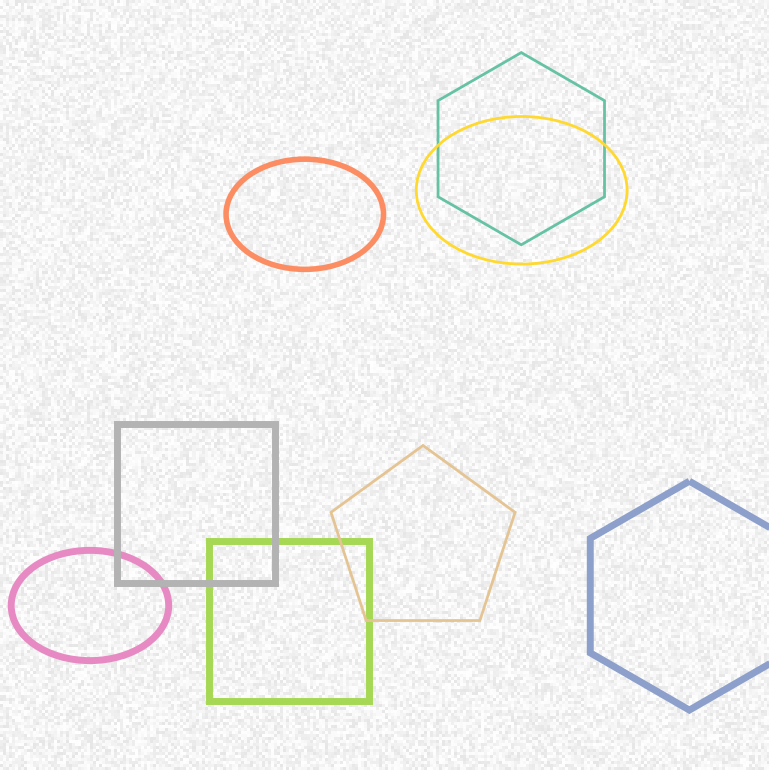[{"shape": "hexagon", "thickness": 1, "radius": 0.62, "center": [0.677, 0.807]}, {"shape": "oval", "thickness": 2, "radius": 0.51, "center": [0.396, 0.722]}, {"shape": "hexagon", "thickness": 2.5, "radius": 0.74, "center": [0.895, 0.226]}, {"shape": "oval", "thickness": 2.5, "radius": 0.51, "center": [0.117, 0.214]}, {"shape": "square", "thickness": 2.5, "radius": 0.52, "center": [0.375, 0.193]}, {"shape": "oval", "thickness": 1, "radius": 0.68, "center": [0.678, 0.753]}, {"shape": "pentagon", "thickness": 1, "radius": 0.63, "center": [0.549, 0.296]}, {"shape": "square", "thickness": 2.5, "radius": 0.51, "center": [0.254, 0.346]}]